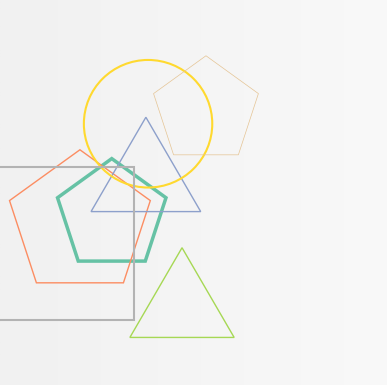[{"shape": "pentagon", "thickness": 2.5, "radius": 0.74, "center": [0.288, 0.441]}, {"shape": "pentagon", "thickness": 1, "radius": 0.96, "center": [0.206, 0.42]}, {"shape": "triangle", "thickness": 1, "radius": 0.82, "center": [0.376, 0.532]}, {"shape": "triangle", "thickness": 1, "radius": 0.78, "center": [0.47, 0.201]}, {"shape": "circle", "thickness": 1.5, "radius": 0.83, "center": [0.382, 0.679]}, {"shape": "pentagon", "thickness": 0.5, "radius": 0.71, "center": [0.532, 0.713]}, {"shape": "square", "thickness": 1.5, "radius": 0.99, "center": [0.146, 0.368]}]